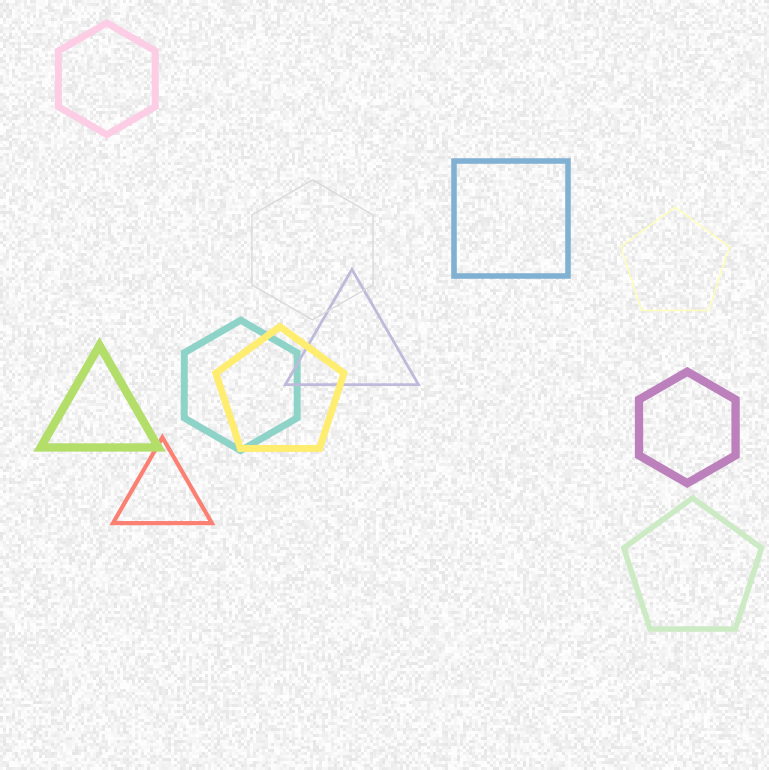[{"shape": "hexagon", "thickness": 2.5, "radius": 0.42, "center": [0.313, 0.499]}, {"shape": "pentagon", "thickness": 0.5, "radius": 0.37, "center": [0.877, 0.657]}, {"shape": "triangle", "thickness": 1, "radius": 0.5, "center": [0.457, 0.55]}, {"shape": "triangle", "thickness": 1.5, "radius": 0.37, "center": [0.211, 0.358]}, {"shape": "square", "thickness": 2, "radius": 0.37, "center": [0.664, 0.716]}, {"shape": "triangle", "thickness": 3, "radius": 0.44, "center": [0.129, 0.463]}, {"shape": "hexagon", "thickness": 2.5, "radius": 0.36, "center": [0.139, 0.898]}, {"shape": "hexagon", "thickness": 0.5, "radius": 0.45, "center": [0.406, 0.675]}, {"shape": "hexagon", "thickness": 3, "radius": 0.36, "center": [0.893, 0.445]}, {"shape": "pentagon", "thickness": 2, "radius": 0.47, "center": [0.9, 0.259]}, {"shape": "pentagon", "thickness": 2.5, "radius": 0.44, "center": [0.364, 0.488]}]